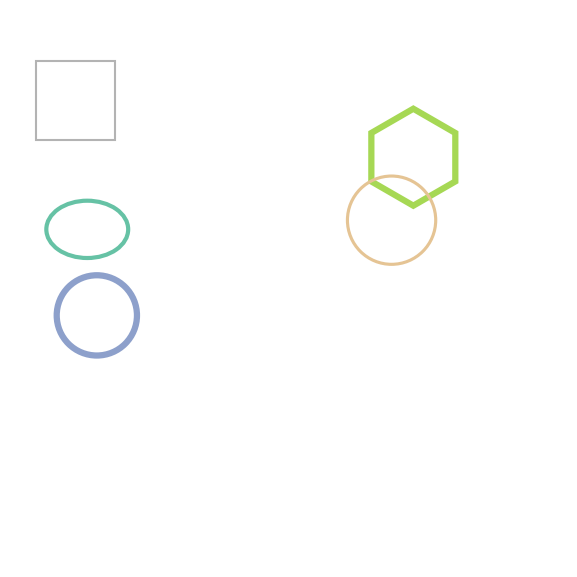[{"shape": "oval", "thickness": 2, "radius": 0.35, "center": [0.151, 0.602]}, {"shape": "circle", "thickness": 3, "radius": 0.35, "center": [0.168, 0.453]}, {"shape": "hexagon", "thickness": 3, "radius": 0.42, "center": [0.716, 0.727]}, {"shape": "circle", "thickness": 1.5, "radius": 0.38, "center": [0.678, 0.618]}, {"shape": "square", "thickness": 1, "radius": 0.34, "center": [0.131, 0.825]}]